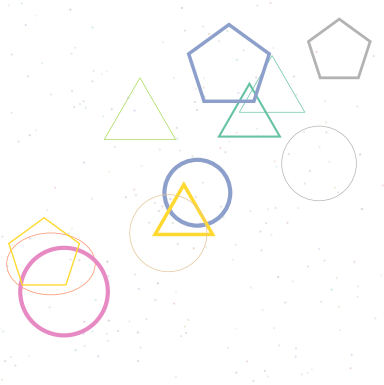[{"shape": "triangle", "thickness": 1.5, "radius": 0.46, "center": [0.648, 0.691]}, {"shape": "triangle", "thickness": 0.5, "radius": 0.49, "center": [0.707, 0.758]}, {"shape": "oval", "thickness": 0.5, "radius": 0.57, "center": [0.132, 0.315]}, {"shape": "pentagon", "thickness": 2.5, "radius": 0.55, "center": [0.595, 0.826]}, {"shape": "circle", "thickness": 3, "radius": 0.43, "center": [0.513, 0.499]}, {"shape": "circle", "thickness": 3, "radius": 0.57, "center": [0.166, 0.243]}, {"shape": "triangle", "thickness": 0.5, "radius": 0.54, "center": [0.363, 0.691]}, {"shape": "pentagon", "thickness": 1, "radius": 0.48, "center": [0.115, 0.338]}, {"shape": "triangle", "thickness": 2.5, "radius": 0.43, "center": [0.477, 0.434]}, {"shape": "circle", "thickness": 0.5, "radius": 0.5, "center": [0.437, 0.394]}, {"shape": "pentagon", "thickness": 2, "radius": 0.42, "center": [0.881, 0.866]}, {"shape": "circle", "thickness": 0.5, "radius": 0.48, "center": [0.829, 0.575]}]